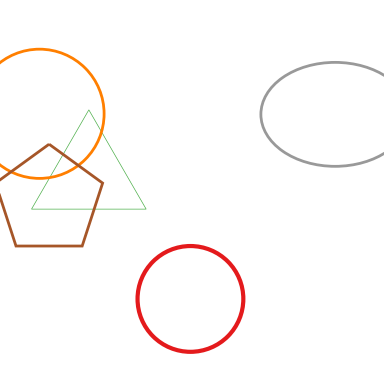[{"shape": "circle", "thickness": 3, "radius": 0.69, "center": [0.495, 0.224]}, {"shape": "triangle", "thickness": 0.5, "radius": 0.86, "center": [0.231, 0.543]}, {"shape": "circle", "thickness": 2, "radius": 0.84, "center": [0.103, 0.704]}, {"shape": "pentagon", "thickness": 2, "radius": 0.73, "center": [0.128, 0.479]}, {"shape": "oval", "thickness": 2, "radius": 0.96, "center": [0.87, 0.703]}]